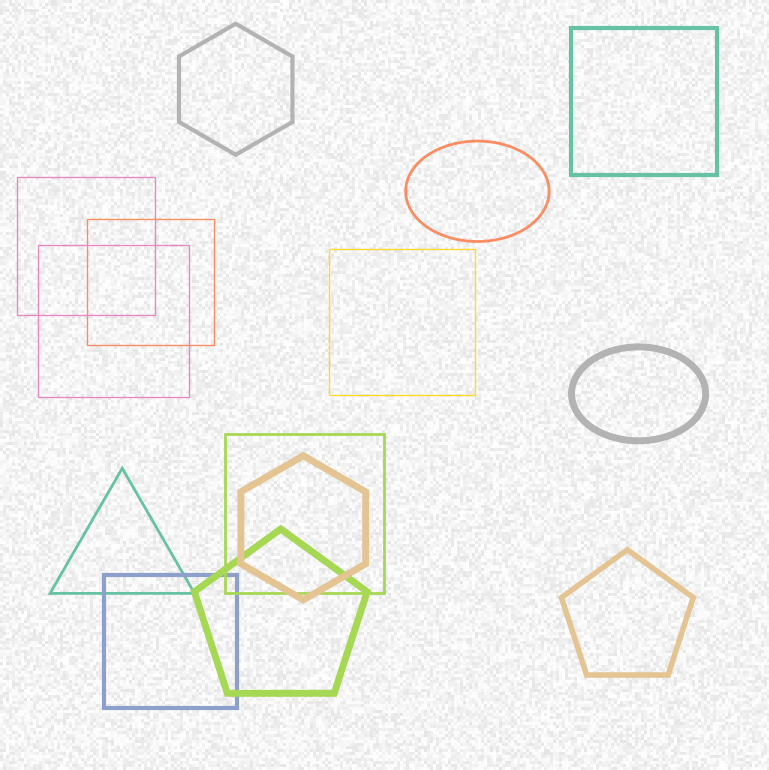[{"shape": "square", "thickness": 1.5, "radius": 0.48, "center": [0.836, 0.868]}, {"shape": "triangle", "thickness": 1, "radius": 0.54, "center": [0.159, 0.284]}, {"shape": "square", "thickness": 0.5, "radius": 0.41, "center": [0.195, 0.634]}, {"shape": "oval", "thickness": 1, "radius": 0.47, "center": [0.62, 0.752]}, {"shape": "square", "thickness": 1.5, "radius": 0.43, "center": [0.221, 0.166]}, {"shape": "square", "thickness": 0.5, "radius": 0.45, "center": [0.112, 0.68]}, {"shape": "square", "thickness": 0.5, "radius": 0.49, "center": [0.148, 0.583]}, {"shape": "pentagon", "thickness": 2.5, "radius": 0.59, "center": [0.365, 0.195]}, {"shape": "square", "thickness": 1, "radius": 0.52, "center": [0.395, 0.333]}, {"shape": "square", "thickness": 0.5, "radius": 0.47, "center": [0.522, 0.582]}, {"shape": "hexagon", "thickness": 2.5, "radius": 0.47, "center": [0.394, 0.315]}, {"shape": "pentagon", "thickness": 2, "radius": 0.45, "center": [0.815, 0.196]}, {"shape": "oval", "thickness": 2.5, "radius": 0.44, "center": [0.829, 0.488]}, {"shape": "hexagon", "thickness": 1.5, "radius": 0.43, "center": [0.306, 0.884]}]